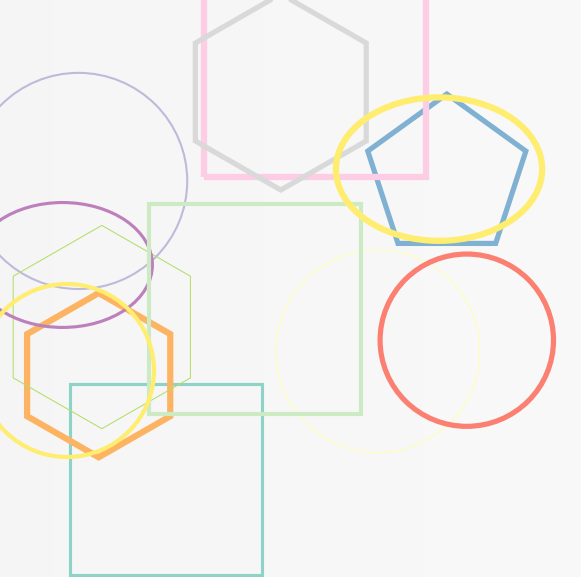[{"shape": "square", "thickness": 1.5, "radius": 0.83, "center": [0.286, 0.169]}, {"shape": "circle", "thickness": 0.5, "radius": 0.88, "center": [0.65, 0.391]}, {"shape": "circle", "thickness": 1, "radius": 0.94, "center": [0.135, 0.686]}, {"shape": "circle", "thickness": 2.5, "radius": 0.75, "center": [0.803, 0.41]}, {"shape": "pentagon", "thickness": 2.5, "radius": 0.71, "center": [0.769, 0.693]}, {"shape": "hexagon", "thickness": 3, "radius": 0.71, "center": [0.17, 0.35]}, {"shape": "hexagon", "thickness": 0.5, "radius": 0.88, "center": [0.175, 0.433]}, {"shape": "square", "thickness": 3, "radius": 0.96, "center": [0.542, 0.884]}, {"shape": "hexagon", "thickness": 2.5, "radius": 0.85, "center": [0.483, 0.84]}, {"shape": "oval", "thickness": 1.5, "radius": 0.77, "center": [0.108, 0.54]}, {"shape": "square", "thickness": 2, "radius": 0.91, "center": [0.439, 0.464]}, {"shape": "oval", "thickness": 3, "radius": 0.89, "center": [0.755, 0.706]}, {"shape": "circle", "thickness": 2, "radius": 0.75, "center": [0.115, 0.358]}]